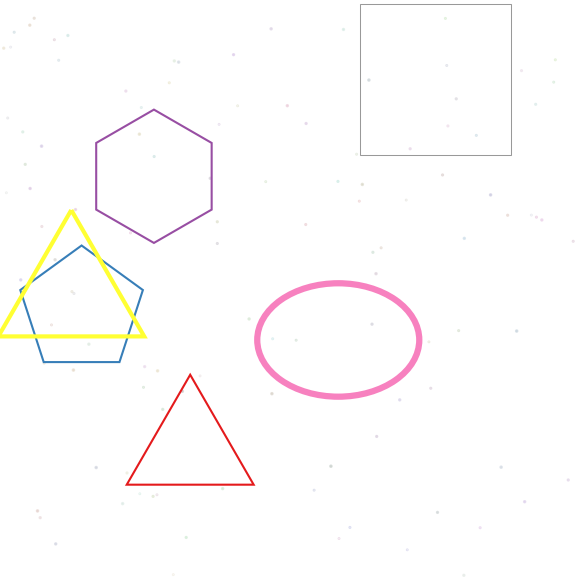[{"shape": "triangle", "thickness": 1, "radius": 0.63, "center": [0.329, 0.223]}, {"shape": "pentagon", "thickness": 1, "radius": 0.56, "center": [0.141, 0.462]}, {"shape": "hexagon", "thickness": 1, "radius": 0.58, "center": [0.267, 0.694]}, {"shape": "triangle", "thickness": 2, "radius": 0.73, "center": [0.123, 0.49]}, {"shape": "oval", "thickness": 3, "radius": 0.7, "center": [0.586, 0.41]}, {"shape": "square", "thickness": 0.5, "radius": 0.65, "center": [0.754, 0.862]}]